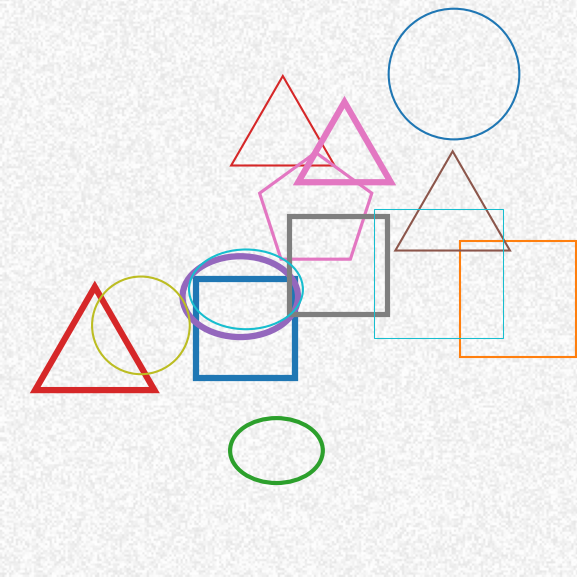[{"shape": "square", "thickness": 3, "radius": 0.43, "center": [0.426, 0.43]}, {"shape": "circle", "thickness": 1, "radius": 0.57, "center": [0.786, 0.871]}, {"shape": "square", "thickness": 1, "radius": 0.5, "center": [0.896, 0.481]}, {"shape": "oval", "thickness": 2, "radius": 0.4, "center": [0.479, 0.219]}, {"shape": "triangle", "thickness": 3, "radius": 0.6, "center": [0.164, 0.383]}, {"shape": "triangle", "thickness": 1, "radius": 0.52, "center": [0.49, 0.764]}, {"shape": "oval", "thickness": 3, "radius": 0.5, "center": [0.416, 0.485]}, {"shape": "triangle", "thickness": 1, "radius": 0.57, "center": [0.784, 0.623]}, {"shape": "pentagon", "thickness": 1.5, "radius": 0.51, "center": [0.547, 0.633]}, {"shape": "triangle", "thickness": 3, "radius": 0.46, "center": [0.597, 0.73]}, {"shape": "square", "thickness": 2.5, "radius": 0.42, "center": [0.585, 0.54]}, {"shape": "circle", "thickness": 1, "radius": 0.42, "center": [0.244, 0.436]}, {"shape": "oval", "thickness": 1, "radius": 0.49, "center": [0.426, 0.498]}, {"shape": "square", "thickness": 0.5, "radius": 0.56, "center": [0.759, 0.526]}]